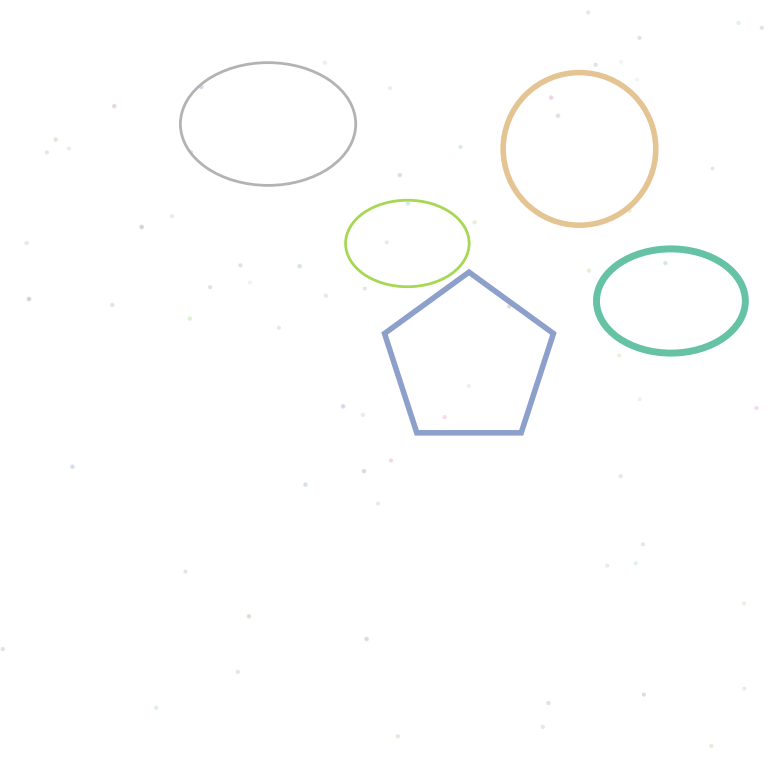[{"shape": "oval", "thickness": 2.5, "radius": 0.48, "center": [0.871, 0.609]}, {"shape": "pentagon", "thickness": 2, "radius": 0.58, "center": [0.609, 0.531]}, {"shape": "oval", "thickness": 1, "radius": 0.4, "center": [0.529, 0.684]}, {"shape": "circle", "thickness": 2, "radius": 0.5, "center": [0.753, 0.807]}, {"shape": "oval", "thickness": 1, "radius": 0.57, "center": [0.348, 0.839]}]